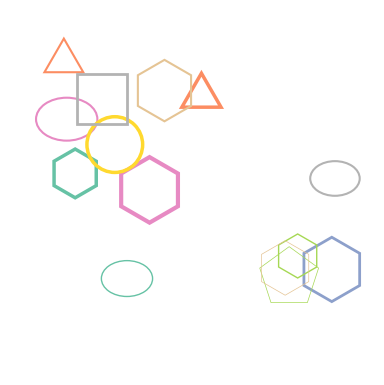[{"shape": "hexagon", "thickness": 2.5, "radius": 0.32, "center": [0.195, 0.55]}, {"shape": "oval", "thickness": 1, "radius": 0.33, "center": [0.33, 0.276]}, {"shape": "triangle", "thickness": 2.5, "radius": 0.29, "center": [0.523, 0.751]}, {"shape": "triangle", "thickness": 1.5, "radius": 0.29, "center": [0.166, 0.842]}, {"shape": "hexagon", "thickness": 2, "radius": 0.42, "center": [0.862, 0.3]}, {"shape": "hexagon", "thickness": 3, "radius": 0.43, "center": [0.388, 0.507]}, {"shape": "oval", "thickness": 1.5, "radius": 0.4, "center": [0.173, 0.69]}, {"shape": "hexagon", "thickness": 1, "radius": 0.29, "center": [0.773, 0.335]}, {"shape": "pentagon", "thickness": 0.5, "radius": 0.4, "center": [0.751, 0.279]}, {"shape": "circle", "thickness": 2.5, "radius": 0.36, "center": [0.298, 0.624]}, {"shape": "hexagon", "thickness": 0.5, "radius": 0.35, "center": [0.741, 0.304]}, {"shape": "hexagon", "thickness": 1.5, "radius": 0.4, "center": [0.427, 0.765]}, {"shape": "oval", "thickness": 1.5, "radius": 0.32, "center": [0.87, 0.536]}, {"shape": "square", "thickness": 2, "radius": 0.32, "center": [0.266, 0.743]}]